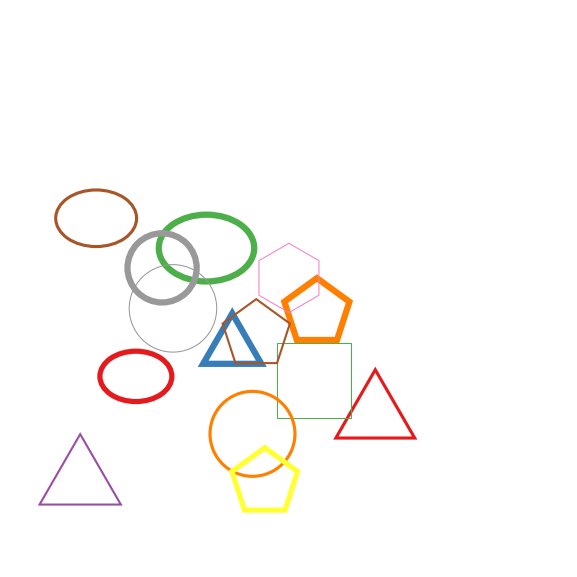[{"shape": "triangle", "thickness": 1.5, "radius": 0.39, "center": [0.65, 0.28]}, {"shape": "oval", "thickness": 2.5, "radius": 0.31, "center": [0.235, 0.347]}, {"shape": "triangle", "thickness": 3, "radius": 0.29, "center": [0.402, 0.398]}, {"shape": "oval", "thickness": 3, "radius": 0.41, "center": [0.358, 0.57]}, {"shape": "square", "thickness": 0.5, "radius": 0.32, "center": [0.544, 0.34]}, {"shape": "triangle", "thickness": 1, "radius": 0.41, "center": [0.139, 0.166]}, {"shape": "pentagon", "thickness": 3, "radius": 0.3, "center": [0.549, 0.458]}, {"shape": "circle", "thickness": 1.5, "radius": 0.37, "center": [0.437, 0.248]}, {"shape": "pentagon", "thickness": 2.5, "radius": 0.3, "center": [0.458, 0.164]}, {"shape": "oval", "thickness": 1.5, "radius": 0.35, "center": [0.167, 0.621]}, {"shape": "pentagon", "thickness": 1, "radius": 0.31, "center": [0.444, 0.42]}, {"shape": "hexagon", "thickness": 0.5, "radius": 0.3, "center": [0.5, 0.518]}, {"shape": "circle", "thickness": 0.5, "radius": 0.38, "center": [0.3, 0.465]}, {"shape": "circle", "thickness": 3, "radius": 0.3, "center": [0.281, 0.535]}]